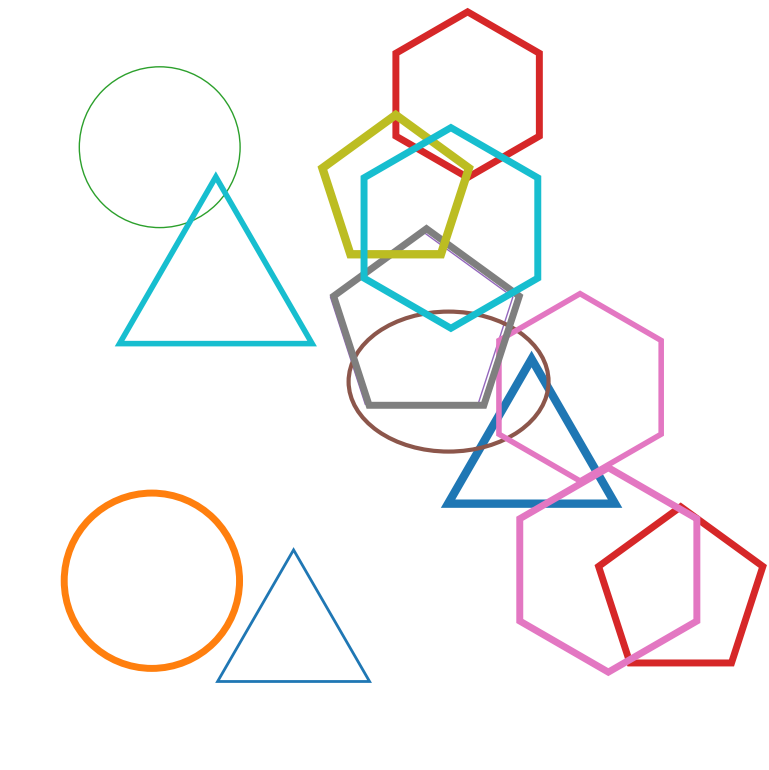[{"shape": "triangle", "thickness": 1, "radius": 0.57, "center": [0.381, 0.172]}, {"shape": "triangle", "thickness": 3, "radius": 0.63, "center": [0.69, 0.409]}, {"shape": "circle", "thickness": 2.5, "radius": 0.57, "center": [0.197, 0.246]}, {"shape": "circle", "thickness": 0.5, "radius": 0.52, "center": [0.207, 0.809]}, {"shape": "pentagon", "thickness": 2.5, "radius": 0.56, "center": [0.884, 0.23]}, {"shape": "hexagon", "thickness": 2.5, "radius": 0.54, "center": [0.607, 0.877]}, {"shape": "pentagon", "thickness": 0.5, "radius": 0.62, "center": [0.548, 0.576]}, {"shape": "oval", "thickness": 1.5, "radius": 0.65, "center": [0.583, 0.504]}, {"shape": "hexagon", "thickness": 2.5, "radius": 0.66, "center": [0.79, 0.26]}, {"shape": "hexagon", "thickness": 2, "radius": 0.61, "center": [0.753, 0.497]}, {"shape": "pentagon", "thickness": 2.5, "radius": 0.63, "center": [0.554, 0.576]}, {"shape": "pentagon", "thickness": 3, "radius": 0.5, "center": [0.514, 0.751]}, {"shape": "triangle", "thickness": 2, "radius": 0.72, "center": [0.28, 0.626]}, {"shape": "hexagon", "thickness": 2.5, "radius": 0.65, "center": [0.586, 0.704]}]